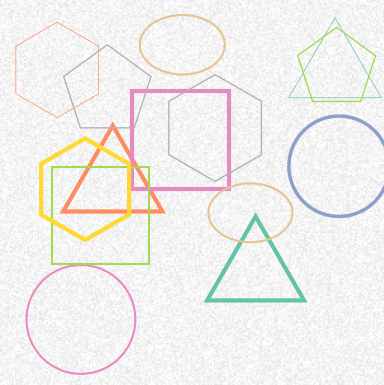[{"shape": "triangle", "thickness": 0.5, "radius": 0.69, "center": [0.87, 0.815]}, {"shape": "triangle", "thickness": 3, "radius": 0.73, "center": [0.664, 0.292]}, {"shape": "triangle", "thickness": 3, "radius": 0.74, "center": [0.293, 0.525]}, {"shape": "hexagon", "thickness": 0.5, "radius": 0.62, "center": [0.148, 0.818]}, {"shape": "circle", "thickness": 2.5, "radius": 0.65, "center": [0.881, 0.568]}, {"shape": "square", "thickness": 3, "radius": 0.63, "center": [0.469, 0.636]}, {"shape": "circle", "thickness": 1.5, "radius": 0.71, "center": [0.21, 0.17]}, {"shape": "square", "thickness": 1.5, "radius": 0.63, "center": [0.26, 0.441]}, {"shape": "pentagon", "thickness": 1, "radius": 0.53, "center": [0.874, 0.823]}, {"shape": "hexagon", "thickness": 3, "radius": 0.66, "center": [0.221, 0.509]}, {"shape": "oval", "thickness": 1.5, "radius": 0.55, "center": [0.65, 0.447]}, {"shape": "oval", "thickness": 1.5, "radius": 0.55, "center": [0.474, 0.884]}, {"shape": "hexagon", "thickness": 1, "radius": 0.69, "center": [0.559, 0.668]}, {"shape": "pentagon", "thickness": 1, "radius": 0.6, "center": [0.279, 0.764]}]